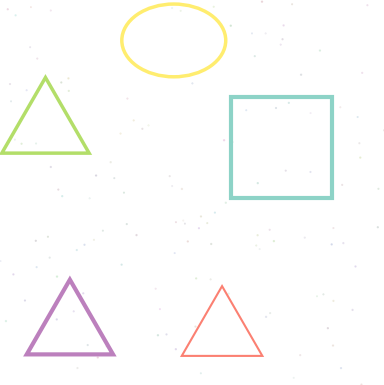[{"shape": "square", "thickness": 3, "radius": 0.66, "center": [0.731, 0.618]}, {"shape": "triangle", "thickness": 1.5, "radius": 0.6, "center": [0.577, 0.136]}, {"shape": "triangle", "thickness": 2.5, "radius": 0.65, "center": [0.118, 0.668]}, {"shape": "triangle", "thickness": 3, "radius": 0.65, "center": [0.182, 0.144]}, {"shape": "oval", "thickness": 2.5, "radius": 0.67, "center": [0.451, 0.895]}]